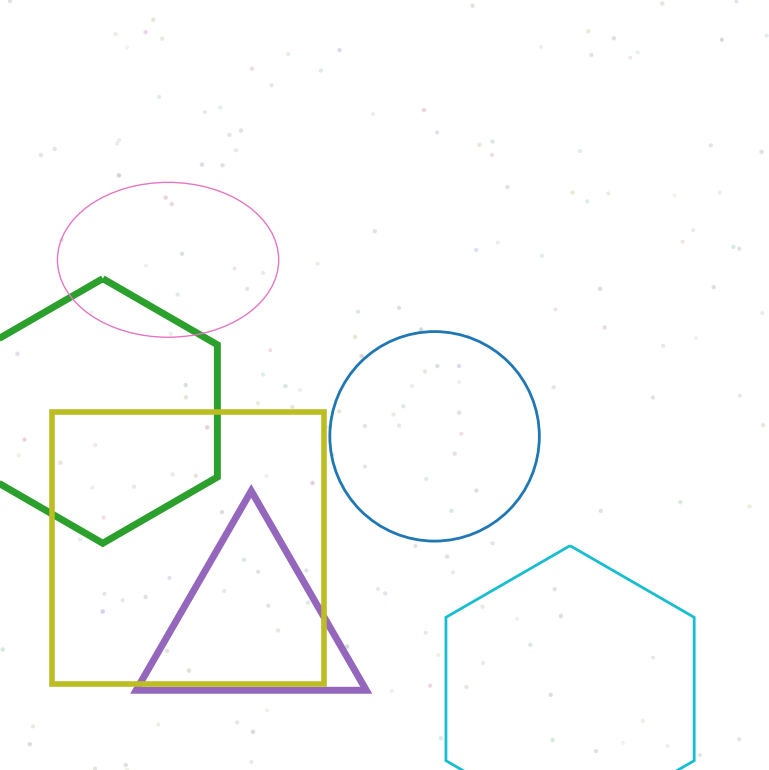[{"shape": "circle", "thickness": 1, "radius": 0.68, "center": [0.564, 0.433]}, {"shape": "hexagon", "thickness": 2.5, "radius": 0.86, "center": [0.133, 0.466]}, {"shape": "triangle", "thickness": 2.5, "radius": 0.86, "center": [0.326, 0.19]}, {"shape": "oval", "thickness": 0.5, "radius": 0.72, "center": [0.218, 0.663]}, {"shape": "square", "thickness": 2, "radius": 0.88, "center": [0.244, 0.288]}, {"shape": "hexagon", "thickness": 1, "radius": 0.93, "center": [0.74, 0.105]}]